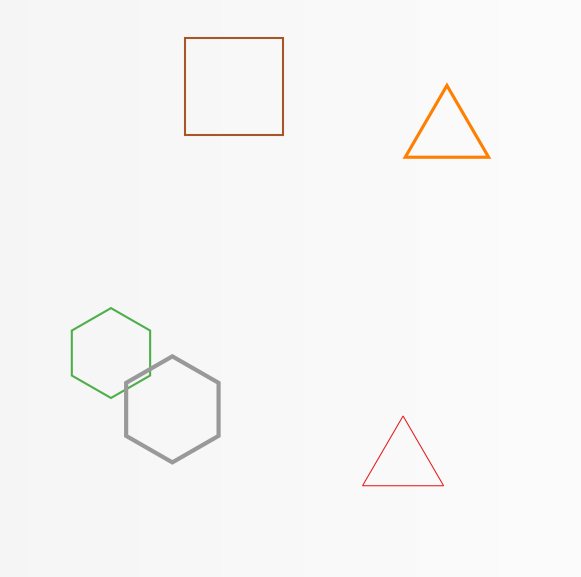[{"shape": "triangle", "thickness": 0.5, "radius": 0.4, "center": [0.693, 0.198]}, {"shape": "hexagon", "thickness": 1, "radius": 0.39, "center": [0.191, 0.388]}, {"shape": "triangle", "thickness": 1.5, "radius": 0.41, "center": [0.769, 0.768]}, {"shape": "square", "thickness": 1, "radius": 0.42, "center": [0.402, 0.85]}, {"shape": "hexagon", "thickness": 2, "radius": 0.46, "center": [0.297, 0.29]}]